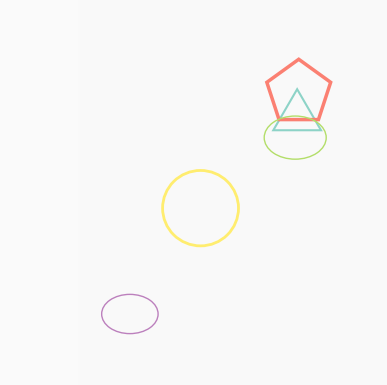[{"shape": "triangle", "thickness": 1.5, "radius": 0.36, "center": [0.767, 0.697]}, {"shape": "pentagon", "thickness": 2.5, "radius": 0.43, "center": [0.771, 0.759]}, {"shape": "oval", "thickness": 1, "radius": 0.4, "center": [0.762, 0.643]}, {"shape": "oval", "thickness": 1, "radius": 0.36, "center": [0.335, 0.184]}, {"shape": "circle", "thickness": 2, "radius": 0.49, "center": [0.518, 0.459]}]